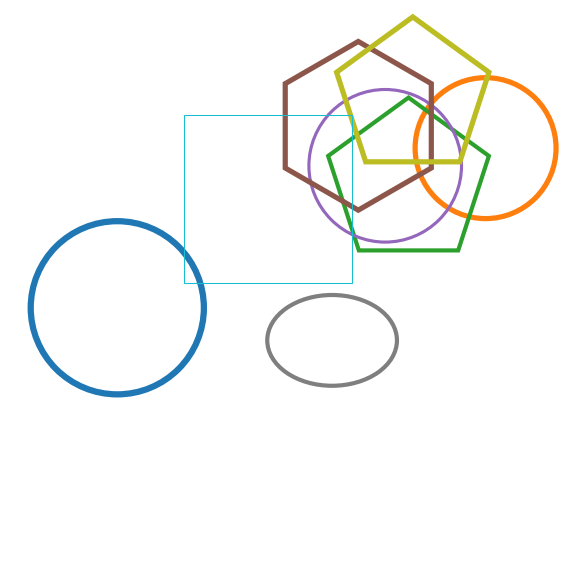[{"shape": "circle", "thickness": 3, "radius": 0.75, "center": [0.203, 0.466]}, {"shape": "circle", "thickness": 2.5, "radius": 0.61, "center": [0.841, 0.743]}, {"shape": "pentagon", "thickness": 2, "radius": 0.73, "center": [0.707, 0.684]}, {"shape": "circle", "thickness": 1.5, "radius": 0.66, "center": [0.667, 0.712]}, {"shape": "hexagon", "thickness": 2.5, "radius": 0.73, "center": [0.62, 0.781]}, {"shape": "oval", "thickness": 2, "radius": 0.56, "center": [0.575, 0.41]}, {"shape": "pentagon", "thickness": 2.5, "radius": 0.69, "center": [0.715, 0.831]}, {"shape": "square", "thickness": 0.5, "radius": 0.73, "center": [0.465, 0.655]}]